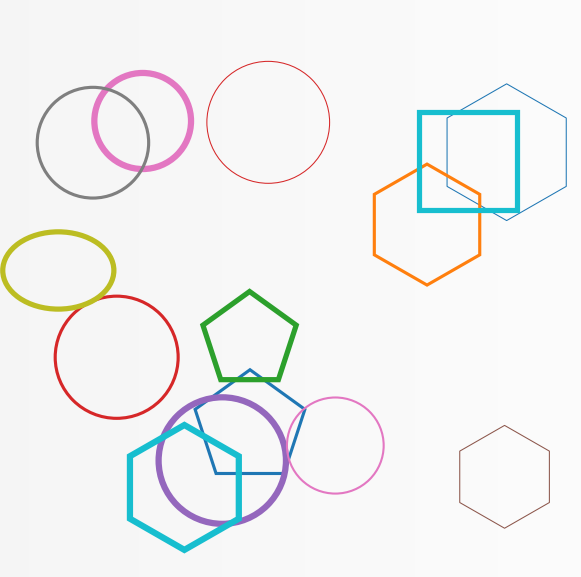[{"shape": "pentagon", "thickness": 1.5, "radius": 0.5, "center": [0.43, 0.26]}, {"shape": "hexagon", "thickness": 0.5, "radius": 0.59, "center": [0.872, 0.736]}, {"shape": "hexagon", "thickness": 1.5, "radius": 0.52, "center": [0.735, 0.61]}, {"shape": "pentagon", "thickness": 2.5, "radius": 0.42, "center": [0.429, 0.41]}, {"shape": "circle", "thickness": 1.5, "radius": 0.53, "center": [0.201, 0.381]}, {"shape": "circle", "thickness": 0.5, "radius": 0.53, "center": [0.461, 0.787]}, {"shape": "circle", "thickness": 3, "radius": 0.55, "center": [0.382, 0.202]}, {"shape": "hexagon", "thickness": 0.5, "radius": 0.45, "center": [0.868, 0.173]}, {"shape": "circle", "thickness": 3, "radius": 0.42, "center": [0.245, 0.79]}, {"shape": "circle", "thickness": 1, "radius": 0.42, "center": [0.577, 0.228]}, {"shape": "circle", "thickness": 1.5, "radius": 0.48, "center": [0.16, 0.752]}, {"shape": "oval", "thickness": 2.5, "radius": 0.48, "center": [0.1, 0.531]}, {"shape": "square", "thickness": 2.5, "radius": 0.42, "center": [0.805, 0.72]}, {"shape": "hexagon", "thickness": 3, "radius": 0.54, "center": [0.317, 0.155]}]